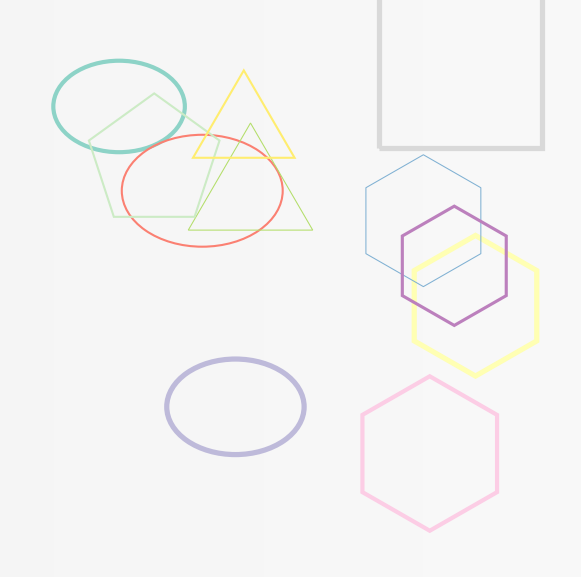[{"shape": "oval", "thickness": 2, "radius": 0.57, "center": [0.205, 0.815]}, {"shape": "hexagon", "thickness": 2.5, "radius": 0.61, "center": [0.818, 0.47]}, {"shape": "oval", "thickness": 2.5, "radius": 0.59, "center": [0.405, 0.295]}, {"shape": "oval", "thickness": 1, "radius": 0.69, "center": [0.348, 0.669]}, {"shape": "hexagon", "thickness": 0.5, "radius": 0.57, "center": [0.728, 0.617]}, {"shape": "triangle", "thickness": 0.5, "radius": 0.62, "center": [0.431, 0.662]}, {"shape": "hexagon", "thickness": 2, "radius": 0.67, "center": [0.739, 0.214]}, {"shape": "square", "thickness": 2.5, "radius": 0.7, "center": [0.792, 0.883]}, {"shape": "hexagon", "thickness": 1.5, "radius": 0.52, "center": [0.782, 0.539]}, {"shape": "pentagon", "thickness": 1, "radius": 0.59, "center": [0.265, 0.719]}, {"shape": "triangle", "thickness": 1, "radius": 0.5, "center": [0.419, 0.776]}]